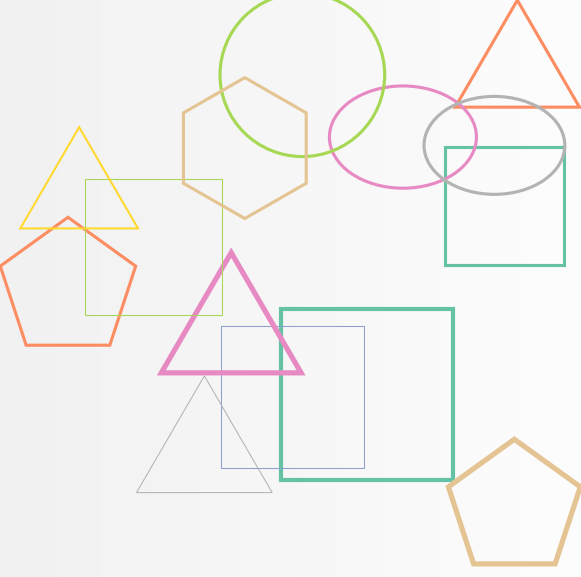[{"shape": "square", "thickness": 2, "radius": 0.74, "center": [0.631, 0.315]}, {"shape": "square", "thickness": 1.5, "radius": 0.51, "center": [0.868, 0.642]}, {"shape": "pentagon", "thickness": 1.5, "radius": 0.61, "center": [0.117, 0.5]}, {"shape": "triangle", "thickness": 1.5, "radius": 0.62, "center": [0.89, 0.875]}, {"shape": "square", "thickness": 0.5, "radius": 0.61, "center": [0.503, 0.312]}, {"shape": "triangle", "thickness": 2.5, "radius": 0.69, "center": [0.398, 0.423]}, {"shape": "oval", "thickness": 1.5, "radius": 0.63, "center": [0.693, 0.762]}, {"shape": "circle", "thickness": 1.5, "radius": 0.71, "center": [0.52, 0.87]}, {"shape": "square", "thickness": 0.5, "radius": 0.59, "center": [0.265, 0.572]}, {"shape": "triangle", "thickness": 1, "radius": 0.58, "center": [0.136, 0.662]}, {"shape": "pentagon", "thickness": 2.5, "radius": 0.6, "center": [0.885, 0.119]}, {"shape": "hexagon", "thickness": 1.5, "radius": 0.61, "center": [0.421, 0.743]}, {"shape": "oval", "thickness": 1.5, "radius": 0.61, "center": [0.851, 0.747]}, {"shape": "triangle", "thickness": 0.5, "radius": 0.67, "center": [0.352, 0.214]}]